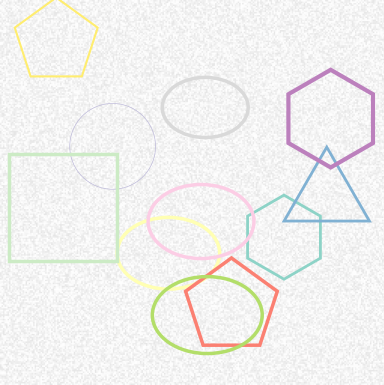[{"shape": "hexagon", "thickness": 2, "radius": 0.55, "center": [0.738, 0.384]}, {"shape": "oval", "thickness": 2.5, "radius": 0.67, "center": [0.437, 0.342]}, {"shape": "circle", "thickness": 0.5, "radius": 0.56, "center": [0.293, 0.62]}, {"shape": "pentagon", "thickness": 2.5, "radius": 0.63, "center": [0.601, 0.205]}, {"shape": "triangle", "thickness": 2, "radius": 0.64, "center": [0.849, 0.49]}, {"shape": "oval", "thickness": 2.5, "radius": 0.71, "center": [0.538, 0.182]}, {"shape": "oval", "thickness": 2.5, "radius": 0.69, "center": [0.522, 0.425]}, {"shape": "oval", "thickness": 2.5, "radius": 0.56, "center": [0.533, 0.721]}, {"shape": "hexagon", "thickness": 3, "radius": 0.63, "center": [0.859, 0.692]}, {"shape": "square", "thickness": 2.5, "radius": 0.7, "center": [0.165, 0.461]}, {"shape": "pentagon", "thickness": 1.5, "radius": 0.57, "center": [0.146, 0.893]}]